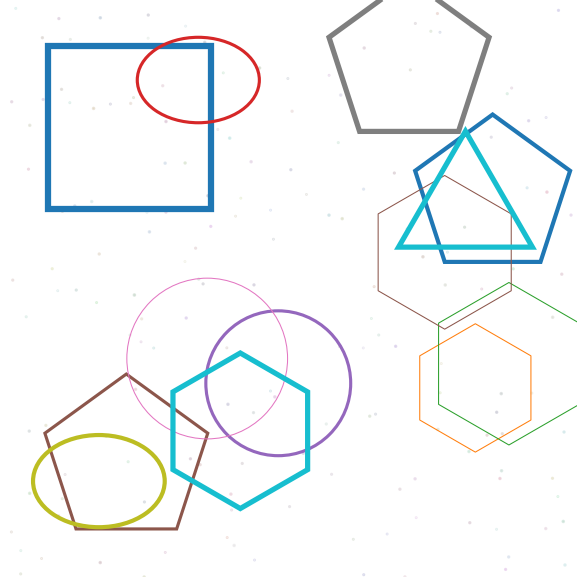[{"shape": "square", "thickness": 3, "radius": 0.71, "center": [0.224, 0.778]}, {"shape": "pentagon", "thickness": 2, "radius": 0.71, "center": [0.853, 0.66]}, {"shape": "hexagon", "thickness": 0.5, "radius": 0.56, "center": [0.823, 0.327]}, {"shape": "hexagon", "thickness": 0.5, "radius": 0.7, "center": [0.881, 0.369]}, {"shape": "oval", "thickness": 1.5, "radius": 0.53, "center": [0.343, 0.861]}, {"shape": "circle", "thickness": 1.5, "radius": 0.63, "center": [0.482, 0.335]}, {"shape": "hexagon", "thickness": 0.5, "radius": 0.67, "center": [0.77, 0.562]}, {"shape": "pentagon", "thickness": 1.5, "radius": 0.74, "center": [0.219, 0.203]}, {"shape": "circle", "thickness": 0.5, "radius": 0.7, "center": [0.359, 0.378]}, {"shape": "pentagon", "thickness": 2.5, "radius": 0.73, "center": [0.708, 0.889]}, {"shape": "oval", "thickness": 2, "radius": 0.57, "center": [0.171, 0.166]}, {"shape": "triangle", "thickness": 2.5, "radius": 0.67, "center": [0.806, 0.638]}, {"shape": "hexagon", "thickness": 2.5, "radius": 0.67, "center": [0.416, 0.253]}]